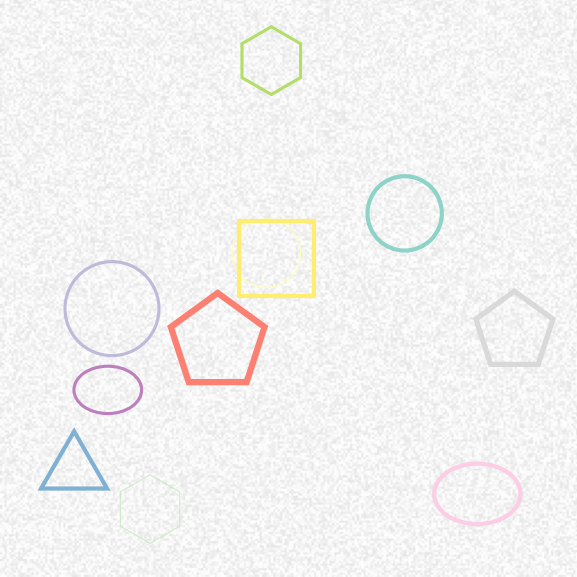[{"shape": "circle", "thickness": 2, "radius": 0.32, "center": [0.701, 0.63]}, {"shape": "circle", "thickness": 0.5, "radius": 0.3, "center": [0.461, 0.561]}, {"shape": "circle", "thickness": 1.5, "radius": 0.41, "center": [0.194, 0.465]}, {"shape": "pentagon", "thickness": 3, "radius": 0.43, "center": [0.377, 0.406]}, {"shape": "triangle", "thickness": 2, "radius": 0.33, "center": [0.128, 0.186]}, {"shape": "hexagon", "thickness": 1.5, "radius": 0.29, "center": [0.47, 0.894]}, {"shape": "oval", "thickness": 2, "radius": 0.37, "center": [0.826, 0.144]}, {"shape": "pentagon", "thickness": 2.5, "radius": 0.35, "center": [0.891, 0.425]}, {"shape": "oval", "thickness": 1.5, "radius": 0.29, "center": [0.187, 0.324]}, {"shape": "hexagon", "thickness": 0.5, "radius": 0.3, "center": [0.26, 0.118]}, {"shape": "square", "thickness": 2, "radius": 0.33, "center": [0.478, 0.551]}]